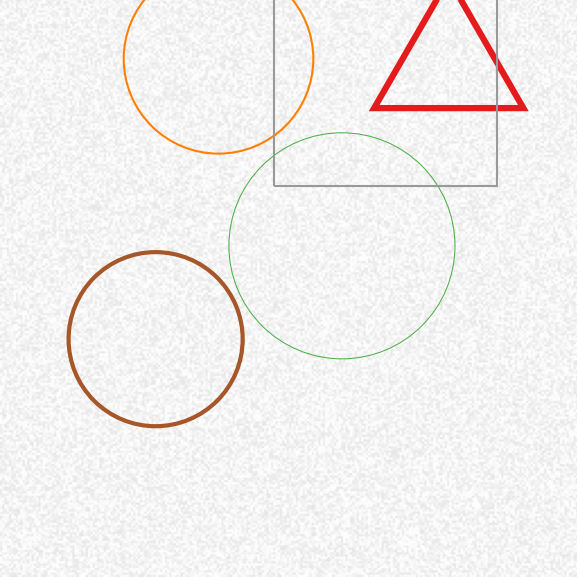[{"shape": "triangle", "thickness": 3, "radius": 0.75, "center": [0.777, 0.887]}, {"shape": "circle", "thickness": 0.5, "radius": 0.98, "center": [0.592, 0.573]}, {"shape": "circle", "thickness": 1, "radius": 0.82, "center": [0.378, 0.897]}, {"shape": "circle", "thickness": 2, "radius": 0.75, "center": [0.269, 0.412]}, {"shape": "square", "thickness": 1, "radius": 0.96, "center": [0.667, 0.87]}]